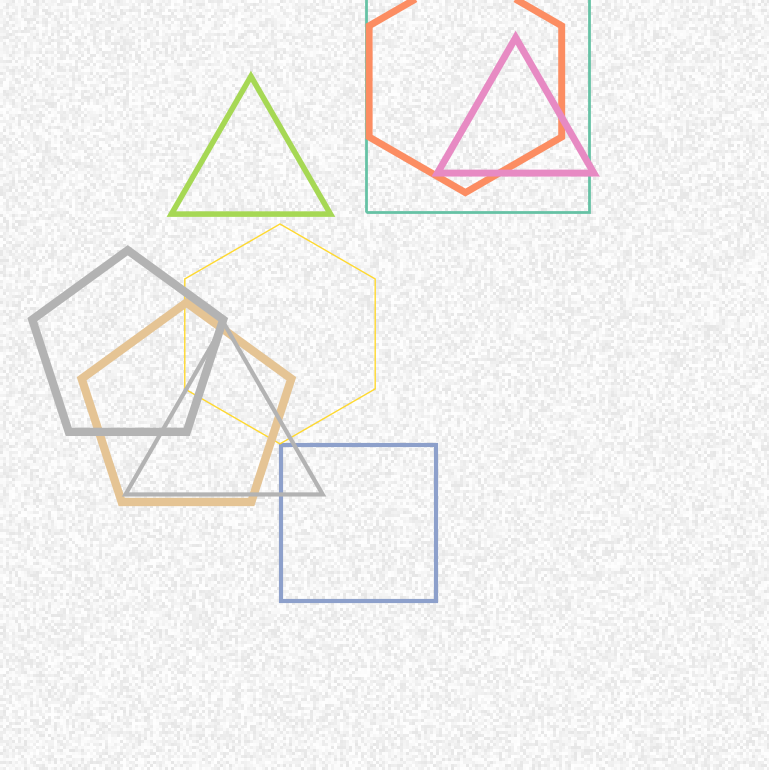[{"shape": "square", "thickness": 1, "radius": 0.72, "center": [0.621, 0.869]}, {"shape": "hexagon", "thickness": 2.5, "radius": 0.72, "center": [0.604, 0.894]}, {"shape": "square", "thickness": 1.5, "radius": 0.5, "center": [0.465, 0.321]}, {"shape": "triangle", "thickness": 2.5, "radius": 0.59, "center": [0.67, 0.834]}, {"shape": "triangle", "thickness": 2, "radius": 0.6, "center": [0.326, 0.782]}, {"shape": "hexagon", "thickness": 0.5, "radius": 0.71, "center": [0.364, 0.566]}, {"shape": "pentagon", "thickness": 3, "radius": 0.72, "center": [0.242, 0.464]}, {"shape": "pentagon", "thickness": 3, "radius": 0.65, "center": [0.166, 0.545]}, {"shape": "triangle", "thickness": 1.5, "radius": 0.74, "center": [0.291, 0.432]}]